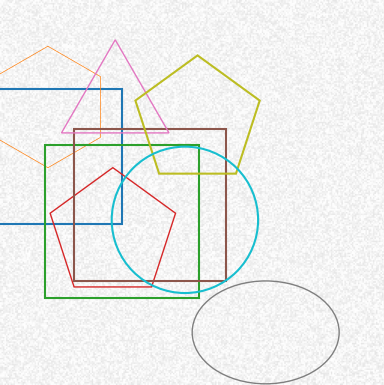[{"shape": "square", "thickness": 1.5, "radius": 0.88, "center": [0.141, 0.593]}, {"shape": "hexagon", "thickness": 0.5, "radius": 0.79, "center": [0.124, 0.722]}, {"shape": "square", "thickness": 1.5, "radius": 1.0, "center": [0.316, 0.425]}, {"shape": "pentagon", "thickness": 1, "radius": 0.86, "center": [0.293, 0.393]}, {"shape": "square", "thickness": 1.5, "radius": 0.99, "center": [0.391, 0.468]}, {"shape": "triangle", "thickness": 1, "radius": 0.81, "center": [0.299, 0.735]}, {"shape": "oval", "thickness": 1, "radius": 0.95, "center": [0.69, 0.137]}, {"shape": "pentagon", "thickness": 1.5, "radius": 0.85, "center": [0.513, 0.686]}, {"shape": "circle", "thickness": 1.5, "radius": 0.95, "center": [0.48, 0.429]}]